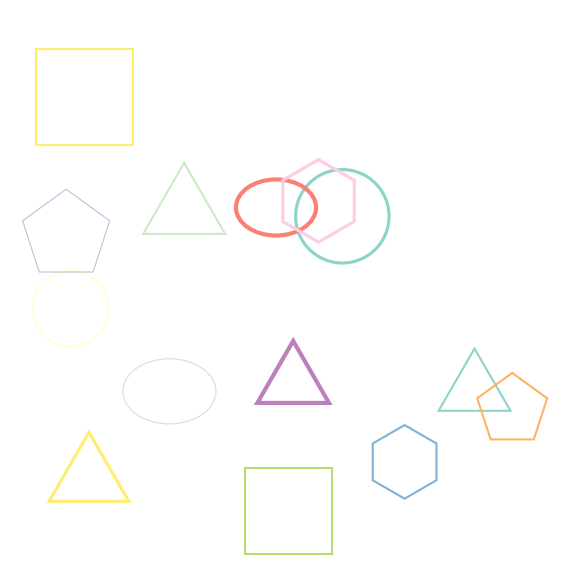[{"shape": "circle", "thickness": 1.5, "radius": 0.4, "center": [0.593, 0.625]}, {"shape": "triangle", "thickness": 1, "radius": 0.36, "center": [0.822, 0.324]}, {"shape": "circle", "thickness": 0.5, "radius": 0.33, "center": [0.122, 0.465]}, {"shape": "pentagon", "thickness": 0.5, "radius": 0.4, "center": [0.115, 0.592]}, {"shape": "oval", "thickness": 2, "radius": 0.35, "center": [0.478, 0.64]}, {"shape": "hexagon", "thickness": 1, "radius": 0.32, "center": [0.701, 0.199]}, {"shape": "pentagon", "thickness": 1, "radius": 0.32, "center": [0.887, 0.29]}, {"shape": "square", "thickness": 1, "radius": 0.38, "center": [0.499, 0.114]}, {"shape": "hexagon", "thickness": 1.5, "radius": 0.36, "center": [0.552, 0.651]}, {"shape": "oval", "thickness": 0.5, "radius": 0.4, "center": [0.293, 0.322]}, {"shape": "triangle", "thickness": 2, "radius": 0.36, "center": [0.508, 0.337]}, {"shape": "triangle", "thickness": 1, "radius": 0.41, "center": [0.319, 0.635]}, {"shape": "triangle", "thickness": 1.5, "radius": 0.4, "center": [0.154, 0.171]}, {"shape": "square", "thickness": 1, "radius": 0.42, "center": [0.146, 0.831]}]